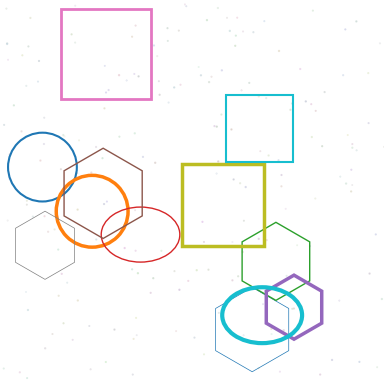[{"shape": "hexagon", "thickness": 0.5, "radius": 0.55, "center": [0.655, 0.144]}, {"shape": "circle", "thickness": 1.5, "radius": 0.45, "center": [0.11, 0.566]}, {"shape": "circle", "thickness": 2.5, "radius": 0.47, "center": [0.239, 0.451]}, {"shape": "hexagon", "thickness": 1, "radius": 0.51, "center": [0.717, 0.321]}, {"shape": "oval", "thickness": 1, "radius": 0.51, "center": [0.365, 0.391]}, {"shape": "hexagon", "thickness": 2.5, "radius": 0.42, "center": [0.764, 0.202]}, {"shape": "hexagon", "thickness": 1, "radius": 0.59, "center": [0.268, 0.498]}, {"shape": "square", "thickness": 2, "radius": 0.58, "center": [0.275, 0.86]}, {"shape": "hexagon", "thickness": 0.5, "radius": 0.44, "center": [0.117, 0.363]}, {"shape": "square", "thickness": 2.5, "radius": 0.53, "center": [0.579, 0.469]}, {"shape": "oval", "thickness": 3, "radius": 0.52, "center": [0.681, 0.181]}, {"shape": "square", "thickness": 1.5, "radius": 0.43, "center": [0.674, 0.667]}]